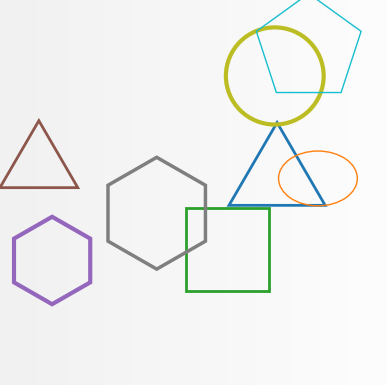[{"shape": "triangle", "thickness": 2, "radius": 0.72, "center": [0.715, 0.538]}, {"shape": "oval", "thickness": 1, "radius": 0.51, "center": [0.82, 0.537]}, {"shape": "square", "thickness": 2, "radius": 0.54, "center": [0.587, 0.352]}, {"shape": "hexagon", "thickness": 3, "radius": 0.57, "center": [0.134, 0.323]}, {"shape": "triangle", "thickness": 2, "radius": 0.58, "center": [0.1, 0.571]}, {"shape": "hexagon", "thickness": 2.5, "radius": 0.73, "center": [0.404, 0.446]}, {"shape": "circle", "thickness": 3, "radius": 0.63, "center": [0.709, 0.803]}, {"shape": "pentagon", "thickness": 1, "radius": 0.71, "center": [0.797, 0.875]}]